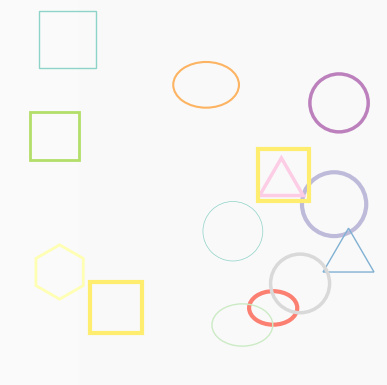[{"shape": "square", "thickness": 1, "radius": 0.36, "center": [0.174, 0.897]}, {"shape": "circle", "thickness": 0.5, "radius": 0.39, "center": [0.601, 0.399]}, {"shape": "hexagon", "thickness": 2, "radius": 0.35, "center": [0.154, 0.293]}, {"shape": "circle", "thickness": 3, "radius": 0.41, "center": [0.862, 0.47]}, {"shape": "oval", "thickness": 3, "radius": 0.31, "center": [0.705, 0.2]}, {"shape": "triangle", "thickness": 1, "radius": 0.38, "center": [0.899, 0.331]}, {"shape": "oval", "thickness": 1.5, "radius": 0.42, "center": [0.532, 0.78]}, {"shape": "square", "thickness": 2, "radius": 0.31, "center": [0.141, 0.647]}, {"shape": "triangle", "thickness": 2.5, "radius": 0.32, "center": [0.726, 0.525]}, {"shape": "circle", "thickness": 2.5, "radius": 0.38, "center": [0.774, 0.264]}, {"shape": "circle", "thickness": 2.5, "radius": 0.38, "center": [0.875, 0.733]}, {"shape": "oval", "thickness": 1, "radius": 0.39, "center": [0.625, 0.156]}, {"shape": "square", "thickness": 3, "radius": 0.33, "center": [0.732, 0.545]}, {"shape": "square", "thickness": 3, "radius": 0.33, "center": [0.299, 0.201]}]